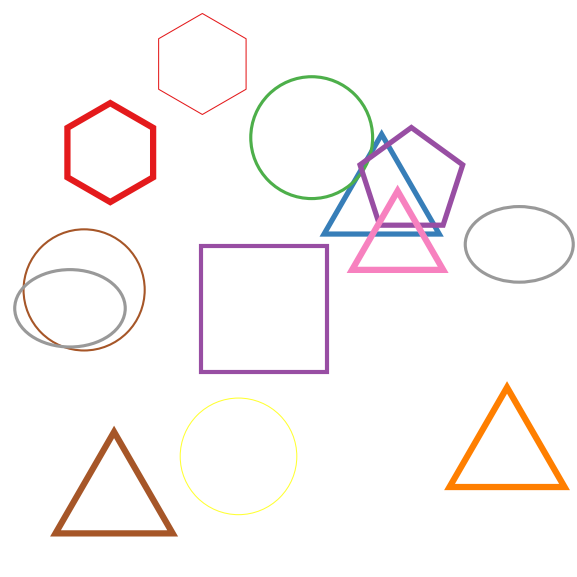[{"shape": "hexagon", "thickness": 3, "radius": 0.43, "center": [0.191, 0.735]}, {"shape": "hexagon", "thickness": 0.5, "radius": 0.44, "center": [0.35, 0.888]}, {"shape": "triangle", "thickness": 2.5, "radius": 0.58, "center": [0.661, 0.651]}, {"shape": "circle", "thickness": 1.5, "radius": 0.53, "center": [0.54, 0.761]}, {"shape": "square", "thickness": 2, "radius": 0.55, "center": [0.457, 0.464]}, {"shape": "pentagon", "thickness": 2.5, "radius": 0.47, "center": [0.712, 0.685]}, {"shape": "triangle", "thickness": 3, "radius": 0.57, "center": [0.878, 0.213]}, {"shape": "circle", "thickness": 0.5, "radius": 0.5, "center": [0.413, 0.209]}, {"shape": "circle", "thickness": 1, "radius": 0.52, "center": [0.146, 0.497]}, {"shape": "triangle", "thickness": 3, "radius": 0.59, "center": [0.198, 0.134]}, {"shape": "triangle", "thickness": 3, "radius": 0.46, "center": [0.689, 0.577]}, {"shape": "oval", "thickness": 1.5, "radius": 0.48, "center": [0.121, 0.465]}, {"shape": "oval", "thickness": 1.5, "radius": 0.47, "center": [0.899, 0.576]}]